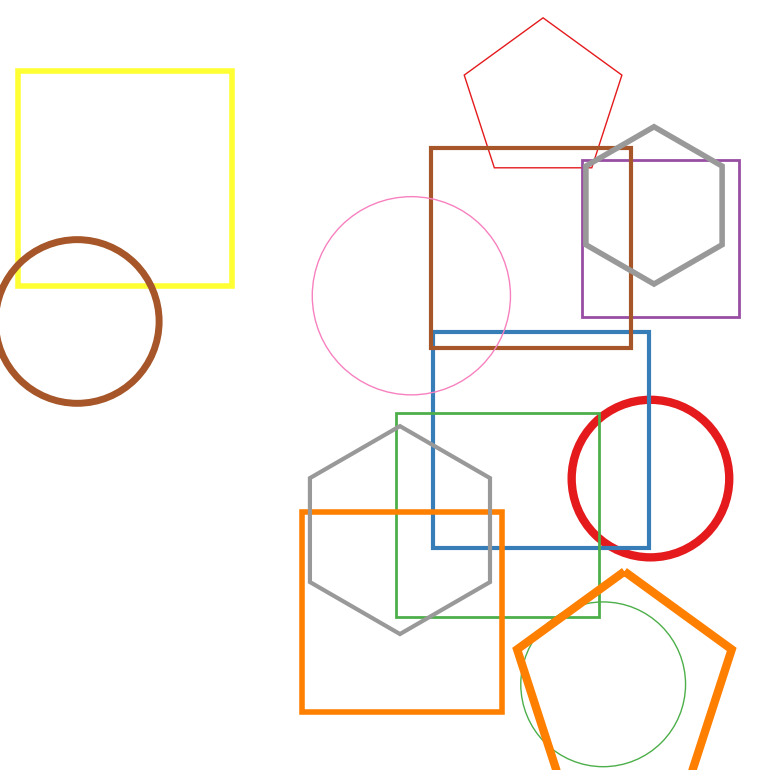[{"shape": "pentagon", "thickness": 0.5, "radius": 0.54, "center": [0.705, 0.869]}, {"shape": "circle", "thickness": 3, "radius": 0.51, "center": [0.845, 0.378]}, {"shape": "square", "thickness": 1.5, "radius": 0.7, "center": [0.702, 0.428]}, {"shape": "circle", "thickness": 0.5, "radius": 0.53, "center": [0.783, 0.111]}, {"shape": "square", "thickness": 1, "radius": 0.66, "center": [0.646, 0.331]}, {"shape": "square", "thickness": 1, "radius": 0.51, "center": [0.857, 0.69]}, {"shape": "square", "thickness": 2, "radius": 0.65, "center": [0.522, 0.205]}, {"shape": "pentagon", "thickness": 3, "radius": 0.73, "center": [0.811, 0.111]}, {"shape": "square", "thickness": 2, "radius": 0.7, "center": [0.163, 0.768]}, {"shape": "square", "thickness": 1.5, "radius": 0.65, "center": [0.689, 0.678]}, {"shape": "circle", "thickness": 2.5, "radius": 0.53, "center": [0.1, 0.583]}, {"shape": "circle", "thickness": 0.5, "radius": 0.64, "center": [0.534, 0.616]}, {"shape": "hexagon", "thickness": 2, "radius": 0.51, "center": [0.849, 0.733]}, {"shape": "hexagon", "thickness": 1.5, "radius": 0.68, "center": [0.519, 0.312]}]